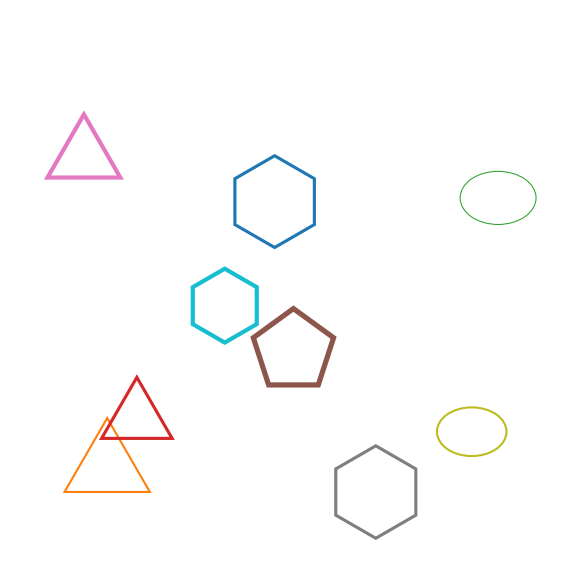[{"shape": "hexagon", "thickness": 1.5, "radius": 0.4, "center": [0.476, 0.65]}, {"shape": "triangle", "thickness": 1, "radius": 0.43, "center": [0.186, 0.19]}, {"shape": "oval", "thickness": 0.5, "radius": 0.33, "center": [0.862, 0.656]}, {"shape": "triangle", "thickness": 1.5, "radius": 0.35, "center": [0.237, 0.275]}, {"shape": "pentagon", "thickness": 2.5, "radius": 0.37, "center": [0.508, 0.392]}, {"shape": "triangle", "thickness": 2, "radius": 0.36, "center": [0.145, 0.728]}, {"shape": "hexagon", "thickness": 1.5, "radius": 0.4, "center": [0.651, 0.147]}, {"shape": "oval", "thickness": 1, "radius": 0.3, "center": [0.817, 0.252]}, {"shape": "hexagon", "thickness": 2, "radius": 0.32, "center": [0.389, 0.47]}]